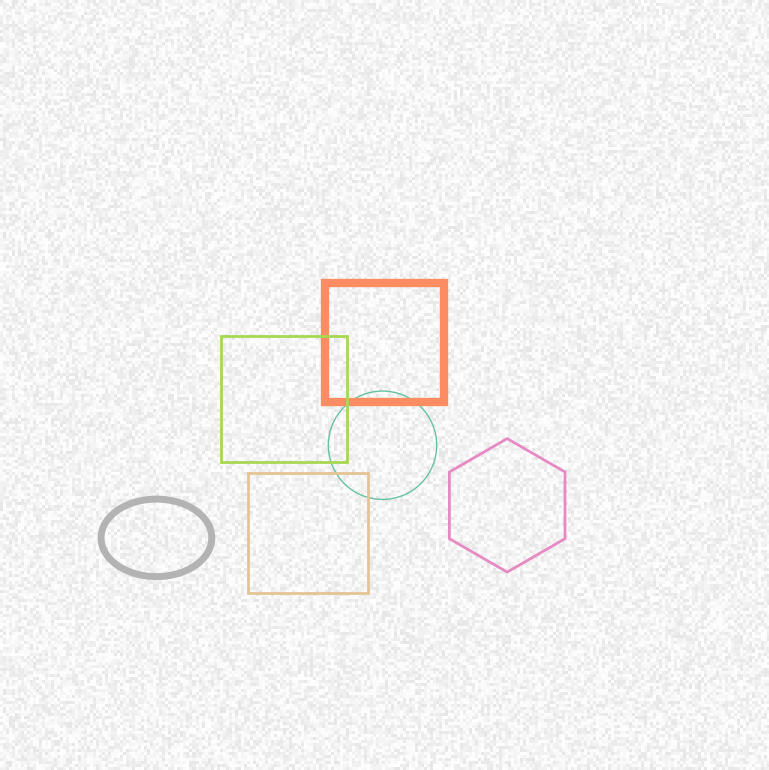[{"shape": "circle", "thickness": 0.5, "radius": 0.35, "center": [0.497, 0.422]}, {"shape": "square", "thickness": 3, "radius": 0.39, "center": [0.5, 0.555]}, {"shape": "hexagon", "thickness": 1, "radius": 0.43, "center": [0.659, 0.344]}, {"shape": "square", "thickness": 1, "radius": 0.41, "center": [0.369, 0.481]}, {"shape": "square", "thickness": 1, "radius": 0.39, "center": [0.4, 0.308]}, {"shape": "oval", "thickness": 2.5, "radius": 0.36, "center": [0.203, 0.301]}]